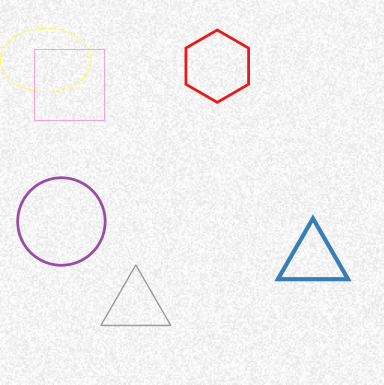[{"shape": "hexagon", "thickness": 2, "radius": 0.47, "center": [0.564, 0.828]}, {"shape": "triangle", "thickness": 3, "radius": 0.53, "center": [0.813, 0.327]}, {"shape": "circle", "thickness": 2, "radius": 0.57, "center": [0.16, 0.425]}, {"shape": "oval", "thickness": 0.5, "radius": 0.59, "center": [0.119, 0.844]}, {"shape": "square", "thickness": 0.5, "radius": 0.46, "center": [0.179, 0.781]}, {"shape": "triangle", "thickness": 1, "radius": 0.52, "center": [0.353, 0.207]}]